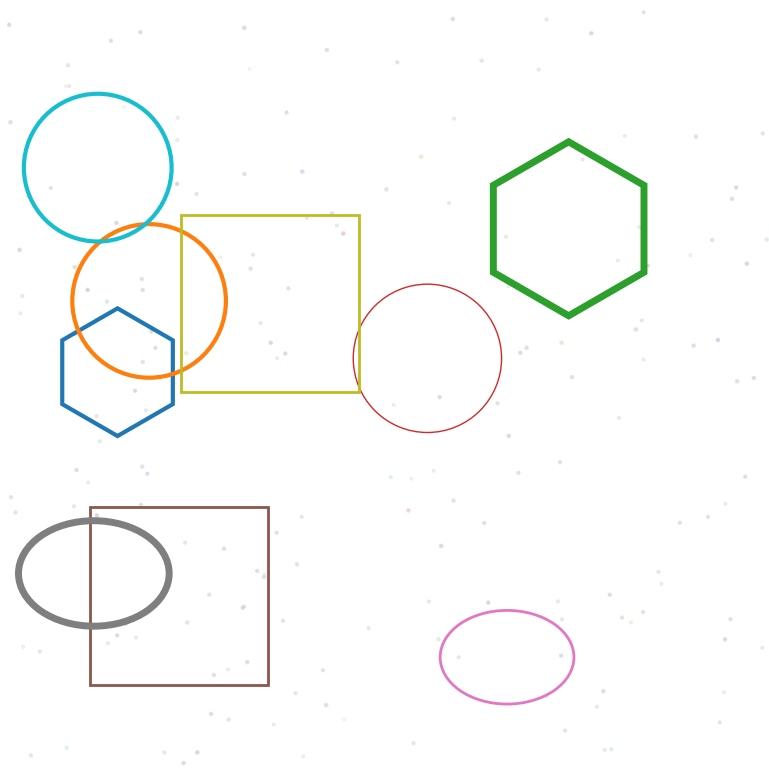[{"shape": "hexagon", "thickness": 1.5, "radius": 0.41, "center": [0.153, 0.517]}, {"shape": "circle", "thickness": 1.5, "radius": 0.5, "center": [0.194, 0.609]}, {"shape": "hexagon", "thickness": 2.5, "radius": 0.56, "center": [0.739, 0.703]}, {"shape": "circle", "thickness": 0.5, "radius": 0.48, "center": [0.555, 0.535]}, {"shape": "square", "thickness": 1, "radius": 0.58, "center": [0.232, 0.226]}, {"shape": "oval", "thickness": 1, "radius": 0.43, "center": [0.659, 0.146]}, {"shape": "oval", "thickness": 2.5, "radius": 0.49, "center": [0.122, 0.255]}, {"shape": "square", "thickness": 1, "radius": 0.58, "center": [0.35, 0.606]}, {"shape": "circle", "thickness": 1.5, "radius": 0.48, "center": [0.127, 0.782]}]